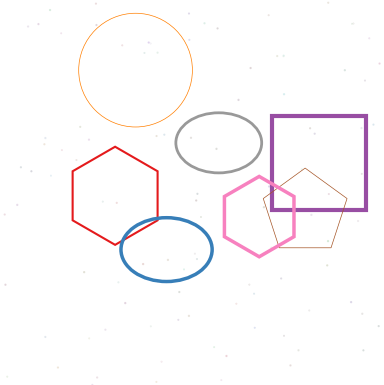[{"shape": "hexagon", "thickness": 1.5, "radius": 0.64, "center": [0.299, 0.491]}, {"shape": "oval", "thickness": 2.5, "radius": 0.59, "center": [0.433, 0.352]}, {"shape": "square", "thickness": 3, "radius": 0.61, "center": [0.828, 0.576]}, {"shape": "circle", "thickness": 0.5, "radius": 0.74, "center": [0.352, 0.818]}, {"shape": "pentagon", "thickness": 0.5, "radius": 0.57, "center": [0.793, 0.449]}, {"shape": "hexagon", "thickness": 2.5, "radius": 0.52, "center": [0.673, 0.437]}, {"shape": "oval", "thickness": 2, "radius": 0.56, "center": [0.568, 0.629]}]